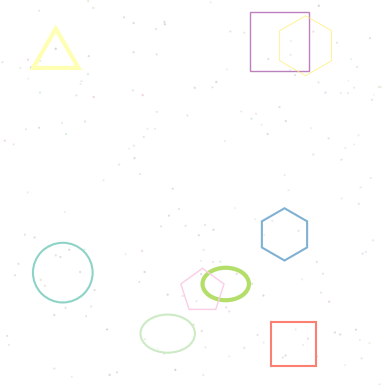[{"shape": "circle", "thickness": 1.5, "radius": 0.39, "center": [0.163, 0.292]}, {"shape": "triangle", "thickness": 3, "radius": 0.34, "center": [0.145, 0.858]}, {"shape": "square", "thickness": 1.5, "radius": 0.29, "center": [0.762, 0.106]}, {"shape": "hexagon", "thickness": 1.5, "radius": 0.34, "center": [0.739, 0.391]}, {"shape": "oval", "thickness": 3, "radius": 0.3, "center": [0.586, 0.262]}, {"shape": "pentagon", "thickness": 1, "radius": 0.29, "center": [0.526, 0.244]}, {"shape": "square", "thickness": 1, "radius": 0.38, "center": [0.725, 0.892]}, {"shape": "oval", "thickness": 1.5, "radius": 0.35, "center": [0.436, 0.133]}, {"shape": "hexagon", "thickness": 0.5, "radius": 0.39, "center": [0.794, 0.881]}]